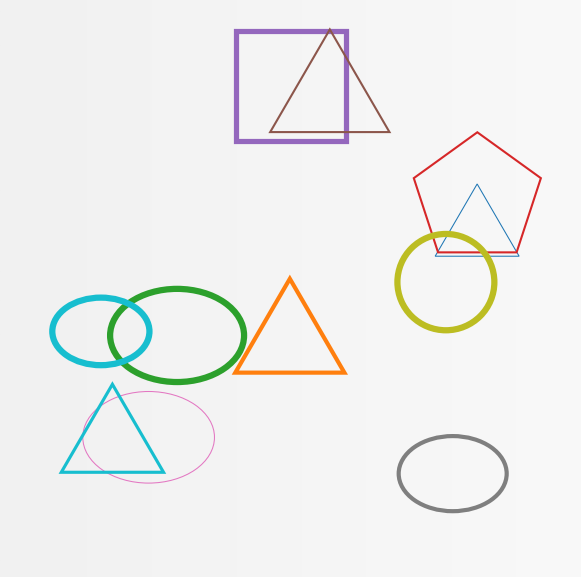[{"shape": "triangle", "thickness": 0.5, "radius": 0.42, "center": [0.821, 0.597]}, {"shape": "triangle", "thickness": 2, "radius": 0.54, "center": [0.499, 0.408]}, {"shape": "oval", "thickness": 3, "radius": 0.58, "center": [0.305, 0.418]}, {"shape": "pentagon", "thickness": 1, "radius": 0.57, "center": [0.821, 0.655]}, {"shape": "square", "thickness": 2.5, "radius": 0.47, "center": [0.501, 0.851]}, {"shape": "triangle", "thickness": 1, "radius": 0.59, "center": [0.567, 0.83]}, {"shape": "oval", "thickness": 0.5, "radius": 0.57, "center": [0.256, 0.242]}, {"shape": "oval", "thickness": 2, "radius": 0.46, "center": [0.779, 0.179]}, {"shape": "circle", "thickness": 3, "radius": 0.42, "center": [0.767, 0.511]}, {"shape": "oval", "thickness": 3, "radius": 0.42, "center": [0.174, 0.425]}, {"shape": "triangle", "thickness": 1.5, "radius": 0.51, "center": [0.193, 0.232]}]